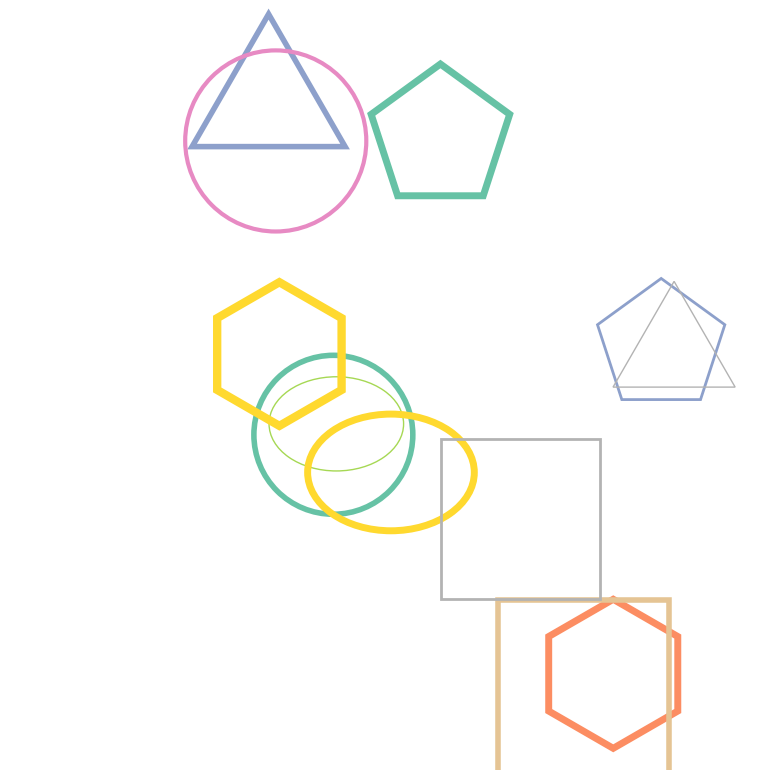[{"shape": "circle", "thickness": 2, "radius": 0.52, "center": [0.433, 0.435]}, {"shape": "pentagon", "thickness": 2.5, "radius": 0.47, "center": [0.572, 0.822]}, {"shape": "hexagon", "thickness": 2.5, "radius": 0.48, "center": [0.796, 0.125]}, {"shape": "pentagon", "thickness": 1, "radius": 0.43, "center": [0.859, 0.551]}, {"shape": "triangle", "thickness": 2, "radius": 0.57, "center": [0.349, 0.867]}, {"shape": "circle", "thickness": 1.5, "radius": 0.59, "center": [0.358, 0.817]}, {"shape": "oval", "thickness": 0.5, "radius": 0.44, "center": [0.437, 0.45]}, {"shape": "hexagon", "thickness": 3, "radius": 0.47, "center": [0.363, 0.54]}, {"shape": "oval", "thickness": 2.5, "radius": 0.54, "center": [0.508, 0.386]}, {"shape": "square", "thickness": 2, "radius": 0.56, "center": [0.758, 0.109]}, {"shape": "triangle", "thickness": 0.5, "radius": 0.46, "center": [0.875, 0.543]}, {"shape": "square", "thickness": 1, "radius": 0.52, "center": [0.676, 0.326]}]